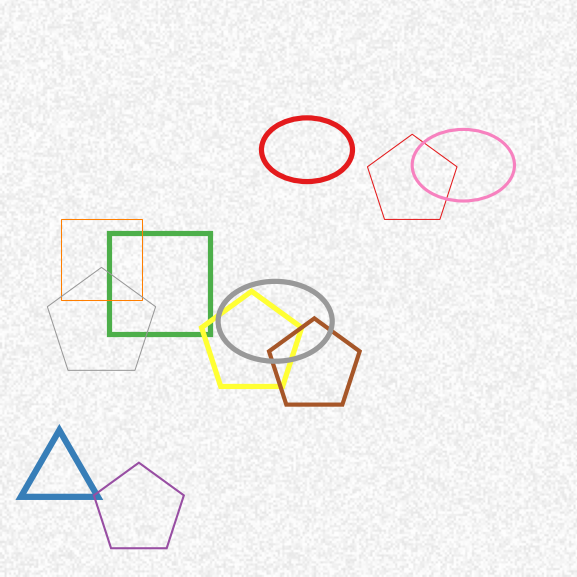[{"shape": "oval", "thickness": 2.5, "radius": 0.39, "center": [0.532, 0.74]}, {"shape": "pentagon", "thickness": 0.5, "radius": 0.41, "center": [0.714, 0.685]}, {"shape": "triangle", "thickness": 3, "radius": 0.38, "center": [0.103, 0.177]}, {"shape": "square", "thickness": 2.5, "radius": 0.44, "center": [0.276, 0.508]}, {"shape": "pentagon", "thickness": 1, "radius": 0.41, "center": [0.24, 0.116]}, {"shape": "square", "thickness": 0.5, "radius": 0.35, "center": [0.175, 0.55]}, {"shape": "pentagon", "thickness": 2.5, "radius": 0.46, "center": [0.436, 0.404]}, {"shape": "pentagon", "thickness": 2, "radius": 0.41, "center": [0.544, 0.365]}, {"shape": "oval", "thickness": 1.5, "radius": 0.44, "center": [0.802, 0.713]}, {"shape": "pentagon", "thickness": 0.5, "radius": 0.49, "center": [0.176, 0.438]}, {"shape": "oval", "thickness": 2.5, "radius": 0.49, "center": [0.476, 0.443]}]